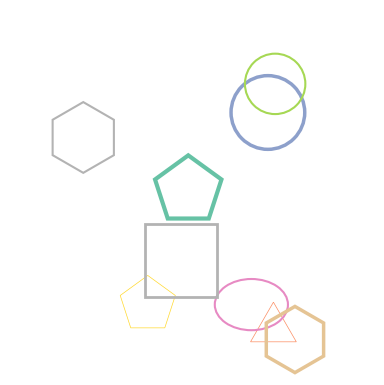[{"shape": "pentagon", "thickness": 3, "radius": 0.45, "center": [0.489, 0.506]}, {"shape": "triangle", "thickness": 0.5, "radius": 0.34, "center": [0.71, 0.146]}, {"shape": "circle", "thickness": 2.5, "radius": 0.48, "center": [0.696, 0.708]}, {"shape": "oval", "thickness": 1.5, "radius": 0.48, "center": [0.653, 0.209]}, {"shape": "circle", "thickness": 1.5, "radius": 0.39, "center": [0.715, 0.782]}, {"shape": "pentagon", "thickness": 0.5, "radius": 0.38, "center": [0.384, 0.209]}, {"shape": "hexagon", "thickness": 2.5, "radius": 0.43, "center": [0.766, 0.118]}, {"shape": "square", "thickness": 2, "radius": 0.47, "center": [0.47, 0.323]}, {"shape": "hexagon", "thickness": 1.5, "radius": 0.46, "center": [0.216, 0.643]}]